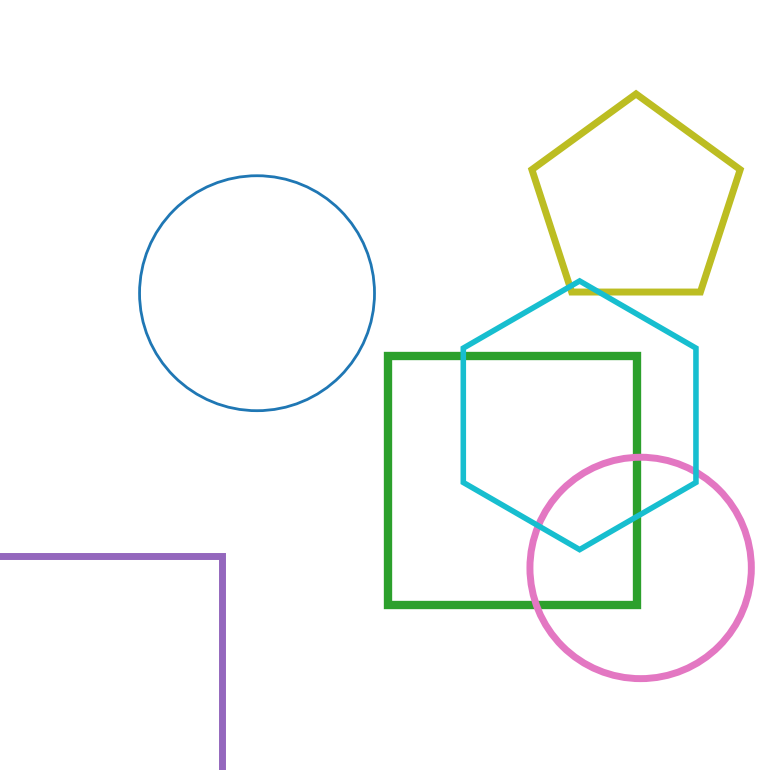[{"shape": "circle", "thickness": 1, "radius": 0.76, "center": [0.334, 0.619]}, {"shape": "square", "thickness": 3, "radius": 0.81, "center": [0.665, 0.376]}, {"shape": "square", "thickness": 2.5, "radius": 0.75, "center": [0.138, 0.128]}, {"shape": "circle", "thickness": 2.5, "radius": 0.72, "center": [0.832, 0.262]}, {"shape": "pentagon", "thickness": 2.5, "radius": 0.71, "center": [0.826, 0.736]}, {"shape": "hexagon", "thickness": 2, "radius": 0.87, "center": [0.753, 0.461]}]